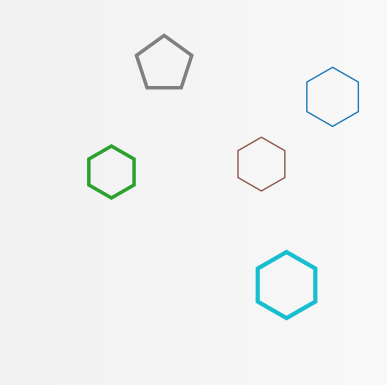[{"shape": "hexagon", "thickness": 1, "radius": 0.38, "center": [0.858, 0.748]}, {"shape": "hexagon", "thickness": 2.5, "radius": 0.34, "center": [0.288, 0.553]}, {"shape": "hexagon", "thickness": 1, "radius": 0.35, "center": [0.675, 0.574]}, {"shape": "pentagon", "thickness": 2.5, "radius": 0.38, "center": [0.424, 0.833]}, {"shape": "hexagon", "thickness": 3, "radius": 0.43, "center": [0.739, 0.26]}]